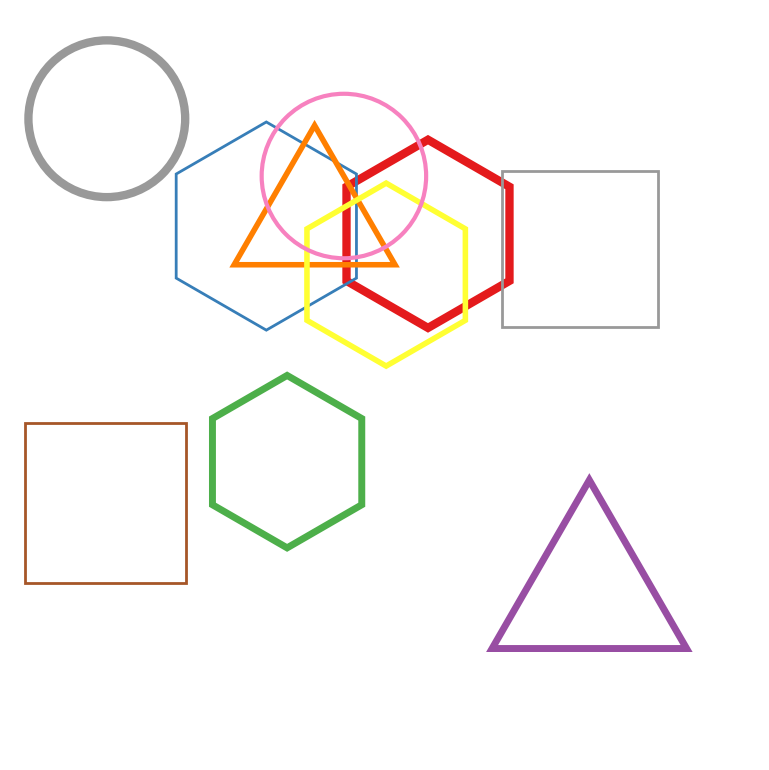[{"shape": "hexagon", "thickness": 3, "radius": 0.61, "center": [0.556, 0.696]}, {"shape": "hexagon", "thickness": 1, "radius": 0.68, "center": [0.346, 0.706]}, {"shape": "hexagon", "thickness": 2.5, "radius": 0.56, "center": [0.373, 0.4]}, {"shape": "triangle", "thickness": 2.5, "radius": 0.73, "center": [0.765, 0.231]}, {"shape": "triangle", "thickness": 2, "radius": 0.6, "center": [0.409, 0.716]}, {"shape": "hexagon", "thickness": 2, "radius": 0.59, "center": [0.502, 0.643]}, {"shape": "square", "thickness": 1, "radius": 0.52, "center": [0.137, 0.347]}, {"shape": "circle", "thickness": 1.5, "radius": 0.53, "center": [0.447, 0.771]}, {"shape": "square", "thickness": 1, "radius": 0.51, "center": [0.753, 0.677]}, {"shape": "circle", "thickness": 3, "radius": 0.51, "center": [0.139, 0.846]}]